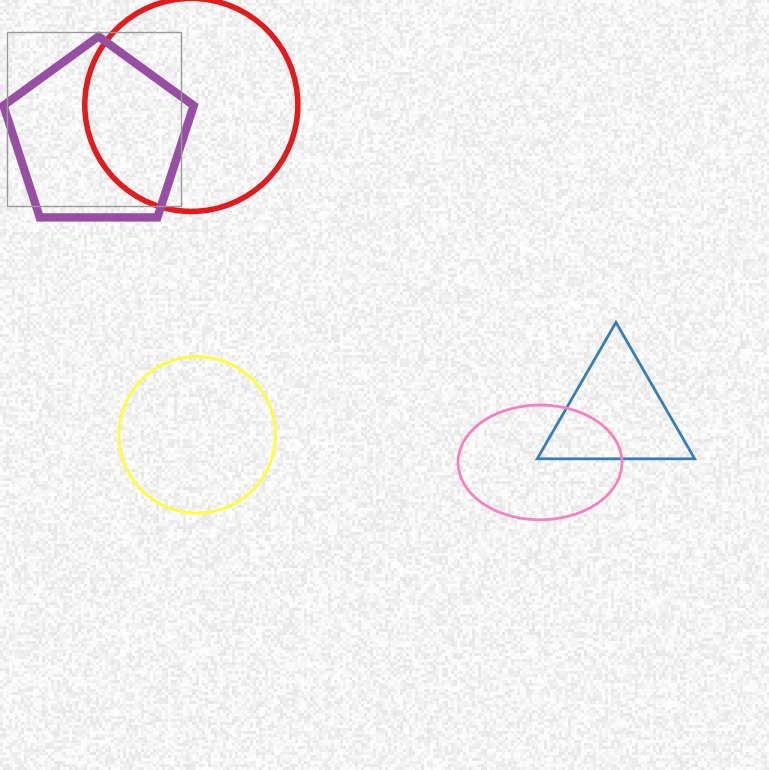[{"shape": "circle", "thickness": 2, "radius": 0.69, "center": [0.248, 0.864]}, {"shape": "triangle", "thickness": 1, "radius": 0.59, "center": [0.8, 0.463]}, {"shape": "pentagon", "thickness": 3, "radius": 0.65, "center": [0.128, 0.823]}, {"shape": "circle", "thickness": 1, "radius": 0.51, "center": [0.256, 0.435]}, {"shape": "oval", "thickness": 1, "radius": 0.53, "center": [0.701, 0.399]}, {"shape": "square", "thickness": 0.5, "radius": 0.56, "center": [0.122, 0.845]}]